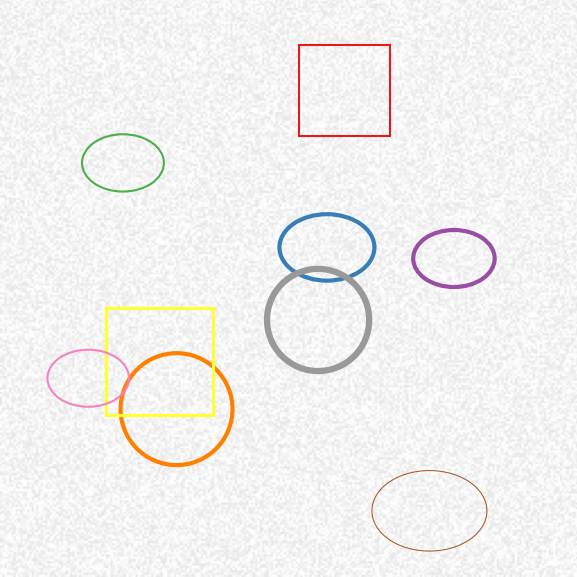[{"shape": "square", "thickness": 1, "radius": 0.39, "center": [0.597, 0.843]}, {"shape": "oval", "thickness": 2, "radius": 0.41, "center": [0.566, 0.571]}, {"shape": "oval", "thickness": 1, "radius": 0.35, "center": [0.213, 0.717]}, {"shape": "oval", "thickness": 2, "radius": 0.35, "center": [0.786, 0.552]}, {"shape": "circle", "thickness": 2, "radius": 0.48, "center": [0.306, 0.291]}, {"shape": "square", "thickness": 1.5, "radius": 0.46, "center": [0.276, 0.374]}, {"shape": "oval", "thickness": 0.5, "radius": 0.5, "center": [0.744, 0.115]}, {"shape": "oval", "thickness": 1, "radius": 0.35, "center": [0.153, 0.344]}, {"shape": "circle", "thickness": 3, "radius": 0.44, "center": [0.551, 0.445]}]